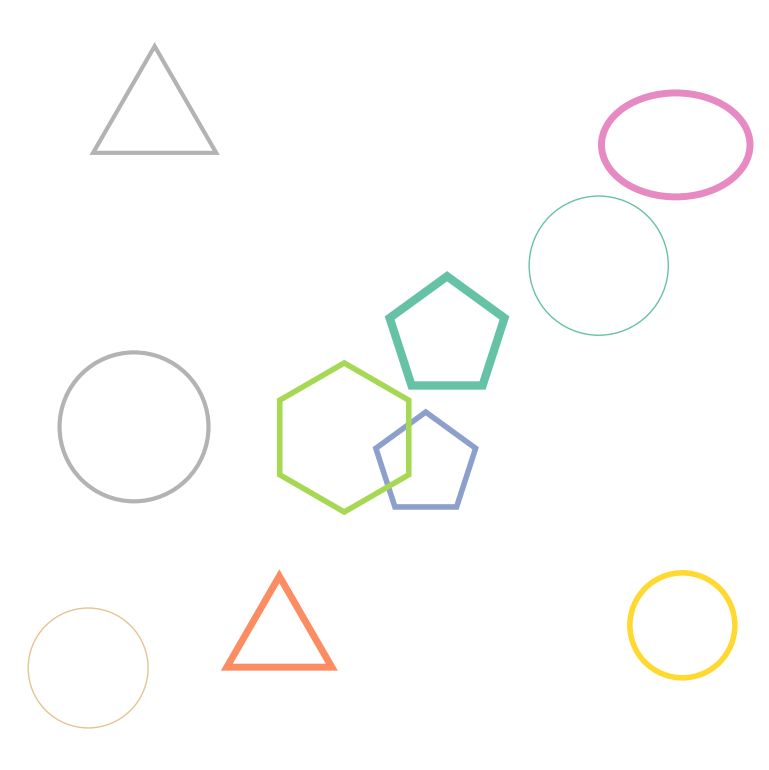[{"shape": "pentagon", "thickness": 3, "radius": 0.39, "center": [0.581, 0.563]}, {"shape": "circle", "thickness": 0.5, "radius": 0.45, "center": [0.778, 0.655]}, {"shape": "triangle", "thickness": 2.5, "radius": 0.39, "center": [0.363, 0.173]}, {"shape": "pentagon", "thickness": 2, "radius": 0.34, "center": [0.553, 0.397]}, {"shape": "oval", "thickness": 2.5, "radius": 0.48, "center": [0.878, 0.812]}, {"shape": "hexagon", "thickness": 2, "radius": 0.48, "center": [0.447, 0.432]}, {"shape": "circle", "thickness": 2, "radius": 0.34, "center": [0.886, 0.188]}, {"shape": "circle", "thickness": 0.5, "radius": 0.39, "center": [0.114, 0.132]}, {"shape": "circle", "thickness": 1.5, "radius": 0.48, "center": [0.174, 0.446]}, {"shape": "triangle", "thickness": 1.5, "radius": 0.46, "center": [0.201, 0.848]}]